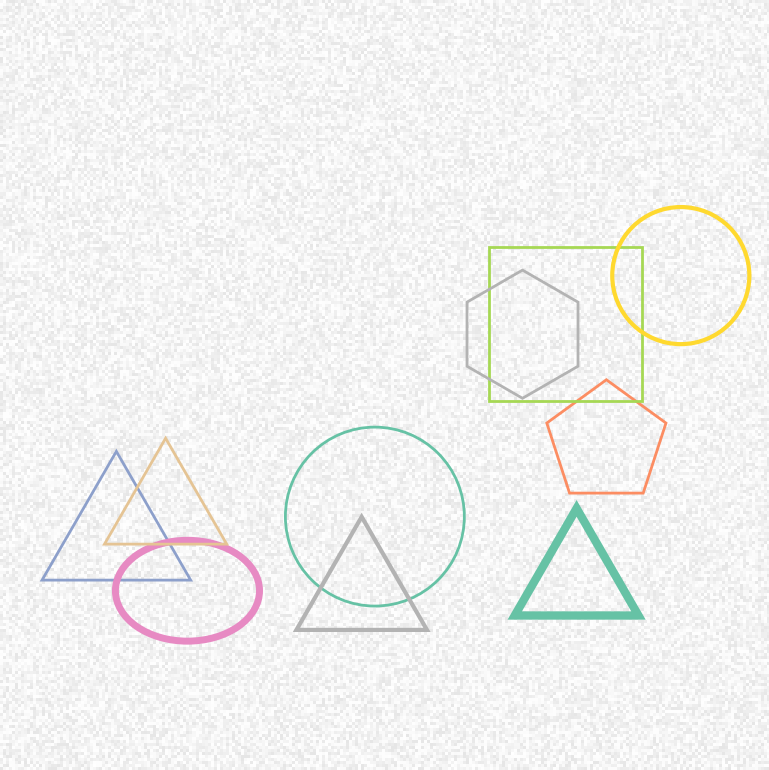[{"shape": "triangle", "thickness": 3, "radius": 0.46, "center": [0.749, 0.247]}, {"shape": "circle", "thickness": 1, "radius": 0.58, "center": [0.487, 0.329]}, {"shape": "pentagon", "thickness": 1, "radius": 0.41, "center": [0.788, 0.425]}, {"shape": "triangle", "thickness": 1, "radius": 0.56, "center": [0.151, 0.302]}, {"shape": "oval", "thickness": 2.5, "radius": 0.47, "center": [0.243, 0.233]}, {"shape": "square", "thickness": 1, "radius": 0.5, "center": [0.735, 0.579]}, {"shape": "circle", "thickness": 1.5, "radius": 0.45, "center": [0.884, 0.642]}, {"shape": "triangle", "thickness": 1, "radius": 0.46, "center": [0.215, 0.339]}, {"shape": "hexagon", "thickness": 1, "radius": 0.42, "center": [0.679, 0.566]}, {"shape": "triangle", "thickness": 1.5, "radius": 0.49, "center": [0.47, 0.231]}]